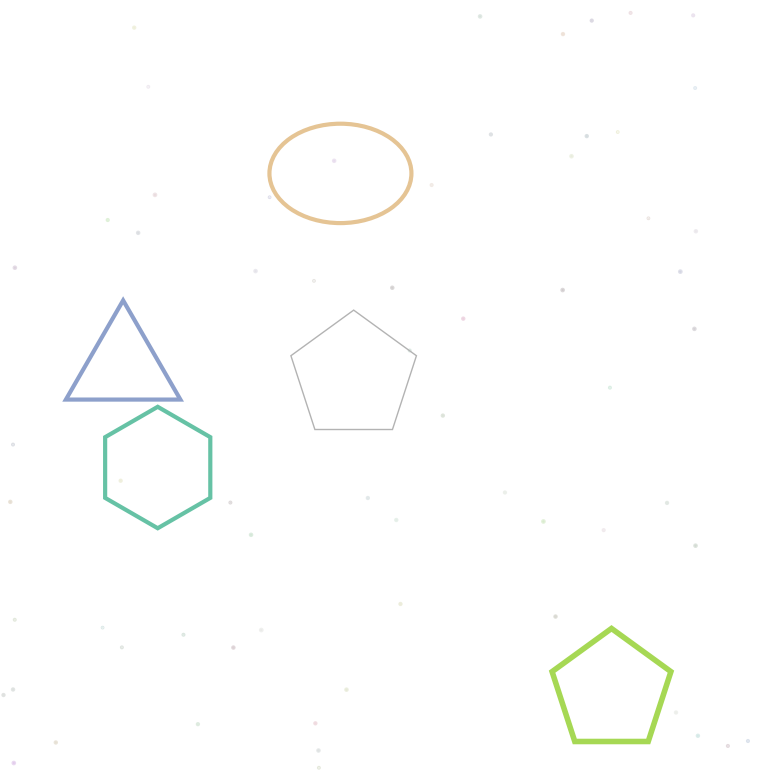[{"shape": "hexagon", "thickness": 1.5, "radius": 0.39, "center": [0.205, 0.393]}, {"shape": "triangle", "thickness": 1.5, "radius": 0.43, "center": [0.16, 0.524]}, {"shape": "pentagon", "thickness": 2, "radius": 0.41, "center": [0.794, 0.103]}, {"shape": "oval", "thickness": 1.5, "radius": 0.46, "center": [0.442, 0.775]}, {"shape": "pentagon", "thickness": 0.5, "radius": 0.43, "center": [0.459, 0.512]}]